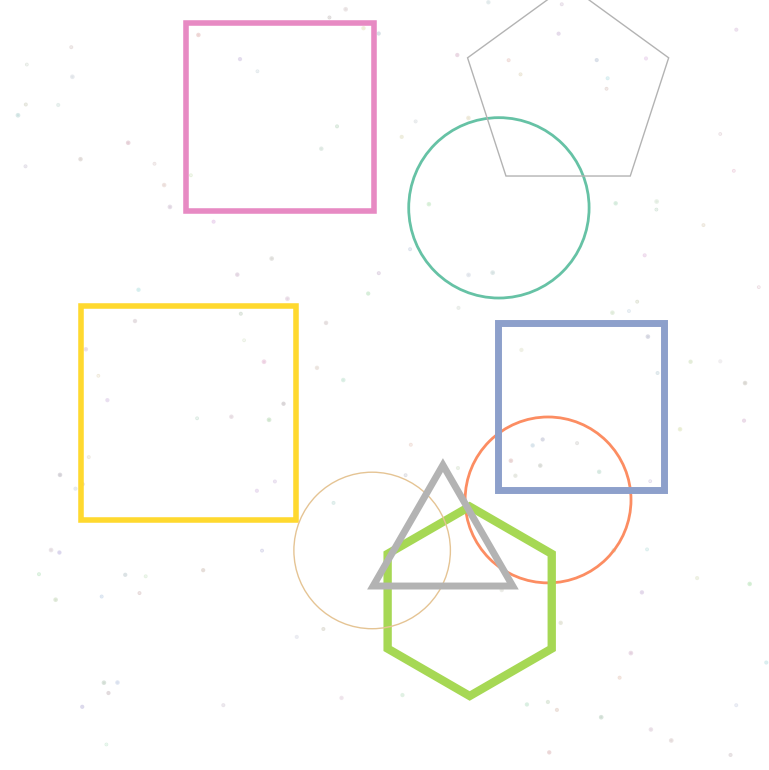[{"shape": "circle", "thickness": 1, "radius": 0.59, "center": [0.648, 0.73]}, {"shape": "circle", "thickness": 1, "radius": 0.54, "center": [0.712, 0.351]}, {"shape": "square", "thickness": 2.5, "radius": 0.54, "center": [0.755, 0.472]}, {"shape": "square", "thickness": 2, "radius": 0.61, "center": [0.364, 0.848]}, {"shape": "hexagon", "thickness": 3, "radius": 0.62, "center": [0.61, 0.219]}, {"shape": "square", "thickness": 2, "radius": 0.7, "center": [0.245, 0.464]}, {"shape": "circle", "thickness": 0.5, "radius": 0.51, "center": [0.483, 0.285]}, {"shape": "triangle", "thickness": 2.5, "radius": 0.52, "center": [0.575, 0.291]}, {"shape": "pentagon", "thickness": 0.5, "radius": 0.69, "center": [0.738, 0.882]}]